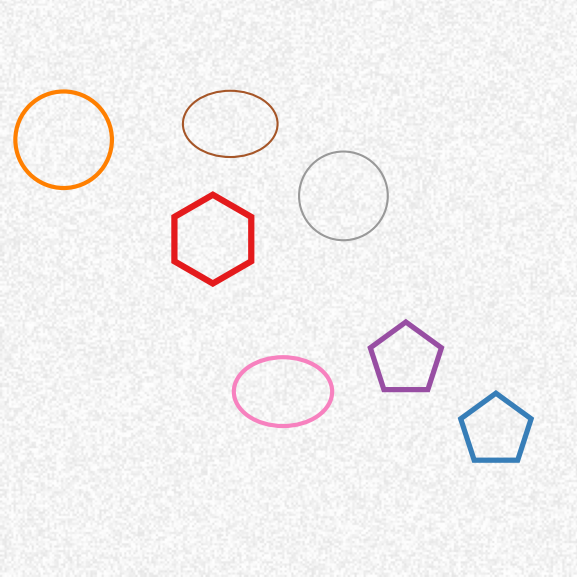[{"shape": "hexagon", "thickness": 3, "radius": 0.38, "center": [0.369, 0.585]}, {"shape": "pentagon", "thickness": 2.5, "radius": 0.32, "center": [0.859, 0.254]}, {"shape": "pentagon", "thickness": 2.5, "radius": 0.32, "center": [0.703, 0.377]}, {"shape": "circle", "thickness": 2, "radius": 0.42, "center": [0.11, 0.757]}, {"shape": "oval", "thickness": 1, "radius": 0.41, "center": [0.399, 0.785]}, {"shape": "oval", "thickness": 2, "radius": 0.43, "center": [0.49, 0.321]}, {"shape": "circle", "thickness": 1, "radius": 0.38, "center": [0.595, 0.66]}]